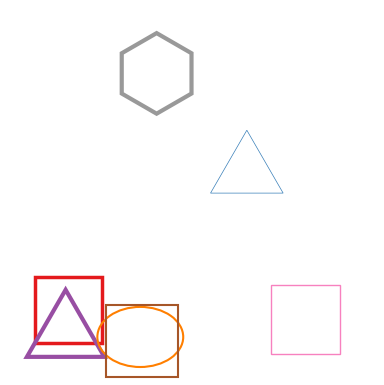[{"shape": "square", "thickness": 2.5, "radius": 0.43, "center": [0.178, 0.195]}, {"shape": "triangle", "thickness": 0.5, "radius": 0.54, "center": [0.641, 0.553]}, {"shape": "triangle", "thickness": 3, "radius": 0.58, "center": [0.17, 0.131]}, {"shape": "oval", "thickness": 1.5, "radius": 0.56, "center": [0.364, 0.125]}, {"shape": "square", "thickness": 1.5, "radius": 0.46, "center": [0.368, 0.114]}, {"shape": "square", "thickness": 1, "radius": 0.45, "center": [0.794, 0.17]}, {"shape": "hexagon", "thickness": 3, "radius": 0.52, "center": [0.407, 0.809]}]